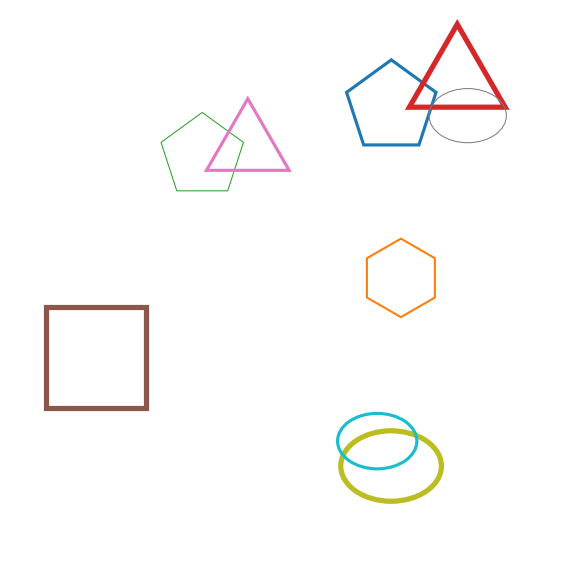[{"shape": "pentagon", "thickness": 1.5, "radius": 0.41, "center": [0.678, 0.814]}, {"shape": "hexagon", "thickness": 1, "radius": 0.34, "center": [0.694, 0.518]}, {"shape": "pentagon", "thickness": 0.5, "radius": 0.38, "center": [0.35, 0.729]}, {"shape": "triangle", "thickness": 2.5, "radius": 0.48, "center": [0.792, 0.861]}, {"shape": "square", "thickness": 2.5, "radius": 0.44, "center": [0.167, 0.38]}, {"shape": "triangle", "thickness": 1.5, "radius": 0.41, "center": [0.429, 0.746]}, {"shape": "oval", "thickness": 0.5, "radius": 0.33, "center": [0.81, 0.799]}, {"shape": "oval", "thickness": 2.5, "radius": 0.44, "center": [0.677, 0.192]}, {"shape": "oval", "thickness": 1.5, "radius": 0.34, "center": [0.653, 0.235]}]